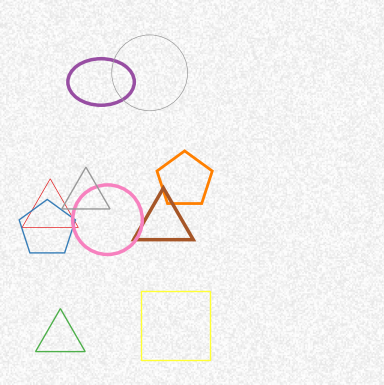[{"shape": "triangle", "thickness": 0.5, "radius": 0.42, "center": [0.13, 0.451]}, {"shape": "pentagon", "thickness": 1, "radius": 0.38, "center": [0.123, 0.405]}, {"shape": "triangle", "thickness": 1, "radius": 0.37, "center": [0.157, 0.124]}, {"shape": "oval", "thickness": 2.5, "radius": 0.43, "center": [0.263, 0.787]}, {"shape": "pentagon", "thickness": 2, "radius": 0.38, "center": [0.48, 0.532]}, {"shape": "square", "thickness": 1, "radius": 0.45, "center": [0.455, 0.155]}, {"shape": "triangle", "thickness": 2.5, "radius": 0.45, "center": [0.424, 0.422]}, {"shape": "circle", "thickness": 2.5, "radius": 0.45, "center": [0.279, 0.429]}, {"shape": "circle", "thickness": 0.5, "radius": 0.49, "center": [0.389, 0.811]}, {"shape": "triangle", "thickness": 1, "radius": 0.36, "center": [0.223, 0.493]}]